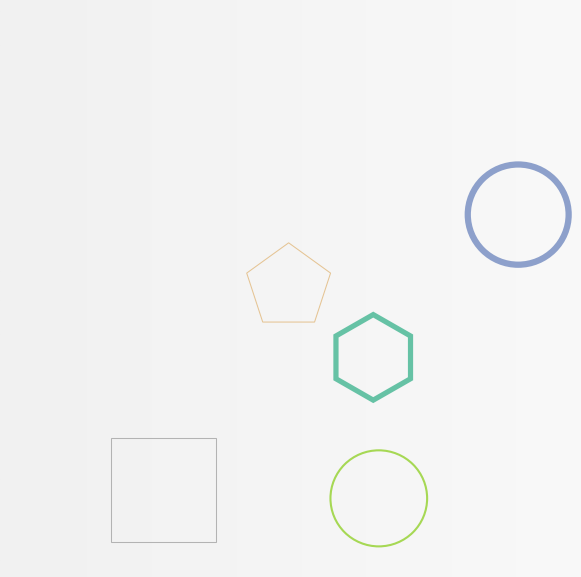[{"shape": "hexagon", "thickness": 2.5, "radius": 0.37, "center": [0.642, 0.38]}, {"shape": "circle", "thickness": 3, "radius": 0.43, "center": [0.892, 0.628]}, {"shape": "circle", "thickness": 1, "radius": 0.42, "center": [0.652, 0.136]}, {"shape": "pentagon", "thickness": 0.5, "radius": 0.38, "center": [0.497, 0.503]}, {"shape": "square", "thickness": 0.5, "radius": 0.45, "center": [0.281, 0.15]}]